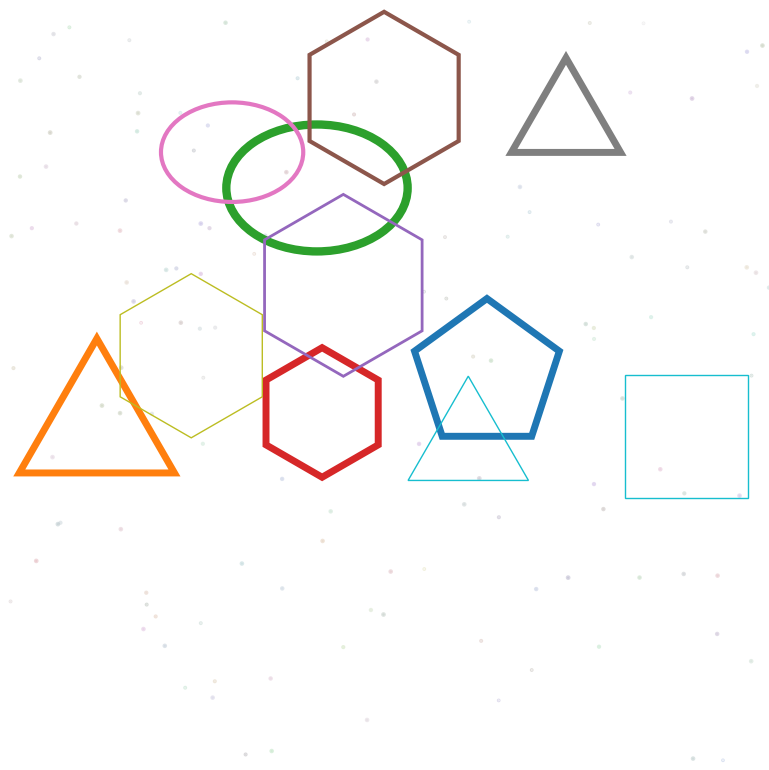[{"shape": "pentagon", "thickness": 2.5, "radius": 0.49, "center": [0.632, 0.513]}, {"shape": "triangle", "thickness": 2.5, "radius": 0.58, "center": [0.126, 0.444]}, {"shape": "oval", "thickness": 3, "radius": 0.59, "center": [0.412, 0.756]}, {"shape": "hexagon", "thickness": 2.5, "radius": 0.42, "center": [0.418, 0.464]}, {"shape": "hexagon", "thickness": 1, "radius": 0.59, "center": [0.446, 0.629]}, {"shape": "hexagon", "thickness": 1.5, "radius": 0.56, "center": [0.499, 0.873]}, {"shape": "oval", "thickness": 1.5, "radius": 0.46, "center": [0.301, 0.802]}, {"shape": "triangle", "thickness": 2.5, "radius": 0.41, "center": [0.735, 0.843]}, {"shape": "hexagon", "thickness": 0.5, "radius": 0.53, "center": [0.248, 0.538]}, {"shape": "square", "thickness": 0.5, "radius": 0.4, "center": [0.891, 0.433]}, {"shape": "triangle", "thickness": 0.5, "radius": 0.45, "center": [0.608, 0.421]}]